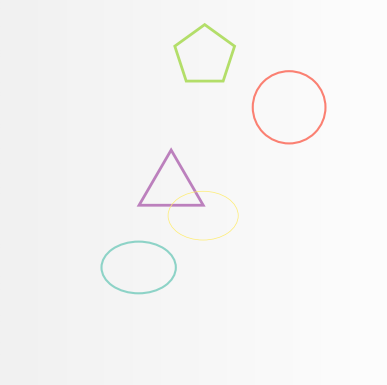[{"shape": "oval", "thickness": 1.5, "radius": 0.48, "center": [0.358, 0.305]}, {"shape": "circle", "thickness": 1.5, "radius": 0.47, "center": [0.746, 0.721]}, {"shape": "pentagon", "thickness": 2, "radius": 0.41, "center": [0.528, 0.855]}, {"shape": "triangle", "thickness": 2, "radius": 0.48, "center": [0.442, 0.515]}, {"shape": "oval", "thickness": 0.5, "radius": 0.45, "center": [0.524, 0.44]}]